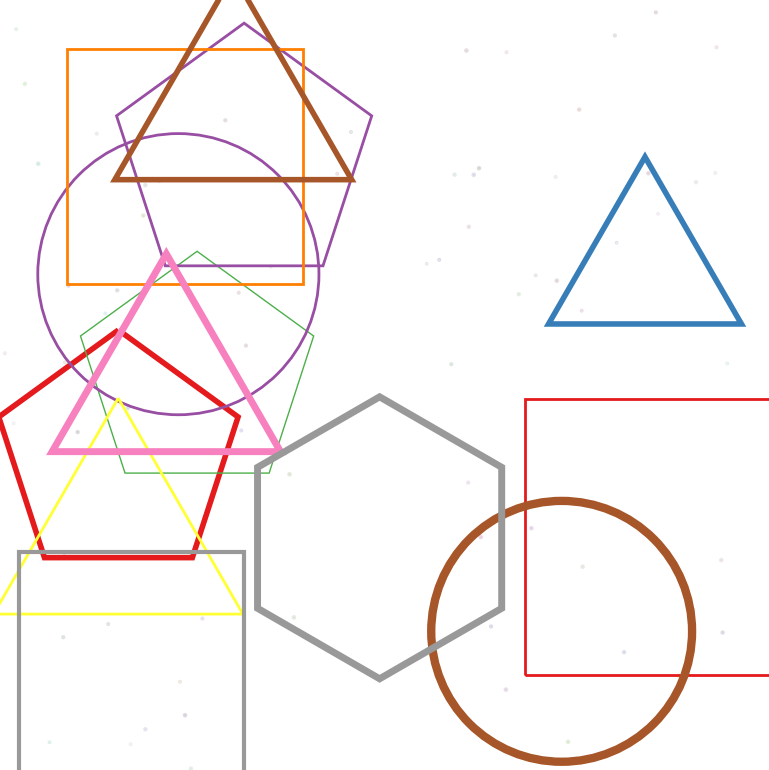[{"shape": "pentagon", "thickness": 2, "radius": 0.82, "center": [0.154, 0.408]}, {"shape": "square", "thickness": 1, "radius": 0.9, "center": [0.861, 0.303]}, {"shape": "triangle", "thickness": 2, "radius": 0.72, "center": [0.838, 0.652]}, {"shape": "pentagon", "thickness": 0.5, "radius": 0.8, "center": [0.256, 0.514]}, {"shape": "pentagon", "thickness": 1, "radius": 0.87, "center": [0.317, 0.796]}, {"shape": "circle", "thickness": 1, "radius": 0.91, "center": [0.232, 0.644]}, {"shape": "square", "thickness": 1, "radius": 0.76, "center": [0.24, 0.784]}, {"shape": "triangle", "thickness": 1, "radius": 0.93, "center": [0.154, 0.296]}, {"shape": "triangle", "thickness": 2, "radius": 0.89, "center": [0.303, 0.855]}, {"shape": "circle", "thickness": 3, "radius": 0.85, "center": [0.729, 0.18]}, {"shape": "triangle", "thickness": 2.5, "radius": 0.86, "center": [0.216, 0.499]}, {"shape": "square", "thickness": 1.5, "radius": 0.73, "center": [0.171, 0.137]}, {"shape": "hexagon", "thickness": 2.5, "radius": 0.92, "center": [0.493, 0.302]}]